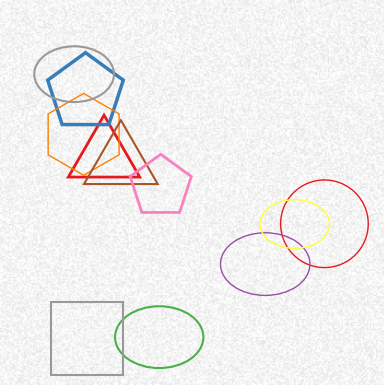[{"shape": "circle", "thickness": 1, "radius": 0.57, "center": [0.843, 0.419]}, {"shape": "triangle", "thickness": 2, "radius": 0.54, "center": [0.27, 0.594]}, {"shape": "pentagon", "thickness": 2.5, "radius": 0.52, "center": [0.222, 0.76]}, {"shape": "oval", "thickness": 1.5, "radius": 0.57, "center": [0.414, 0.124]}, {"shape": "oval", "thickness": 1, "radius": 0.58, "center": [0.689, 0.314]}, {"shape": "hexagon", "thickness": 1, "radius": 0.53, "center": [0.217, 0.651]}, {"shape": "oval", "thickness": 1, "radius": 0.45, "center": [0.766, 0.418]}, {"shape": "triangle", "thickness": 1.5, "radius": 0.55, "center": [0.314, 0.577]}, {"shape": "pentagon", "thickness": 2, "radius": 0.42, "center": [0.417, 0.516]}, {"shape": "square", "thickness": 1.5, "radius": 0.47, "center": [0.226, 0.121]}, {"shape": "oval", "thickness": 1.5, "radius": 0.52, "center": [0.192, 0.807]}]